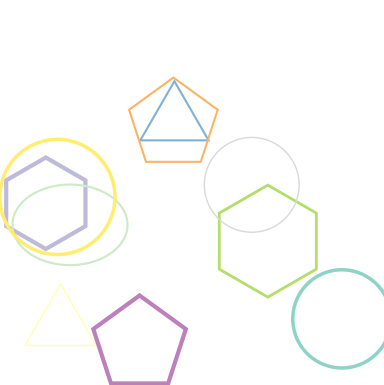[{"shape": "circle", "thickness": 2.5, "radius": 0.64, "center": [0.888, 0.172]}, {"shape": "triangle", "thickness": 1, "radius": 0.53, "center": [0.157, 0.156]}, {"shape": "hexagon", "thickness": 3, "radius": 0.59, "center": [0.119, 0.472]}, {"shape": "triangle", "thickness": 1.5, "radius": 0.51, "center": [0.453, 0.687]}, {"shape": "pentagon", "thickness": 1.5, "radius": 0.6, "center": [0.45, 0.678]}, {"shape": "hexagon", "thickness": 2, "radius": 0.73, "center": [0.696, 0.374]}, {"shape": "circle", "thickness": 1, "radius": 0.62, "center": [0.654, 0.52]}, {"shape": "pentagon", "thickness": 3, "radius": 0.63, "center": [0.363, 0.106]}, {"shape": "oval", "thickness": 1.5, "radius": 0.75, "center": [0.182, 0.416]}, {"shape": "circle", "thickness": 2.5, "radius": 0.75, "center": [0.149, 0.488]}]